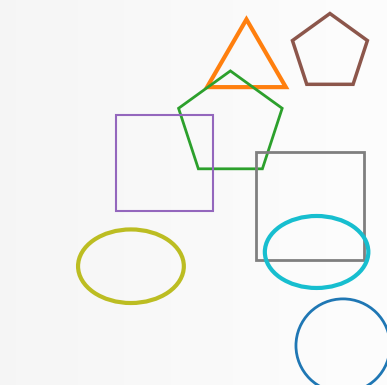[{"shape": "circle", "thickness": 2, "radius": 0.61, "center": [0.885, 0.102]}, {"shape": "triangle", "thickness": 3, "radius": 0.59, "center": [0.636, 0.832]}, {"shape": "pentagon", "thickness": 2, "radius": 0.7, "center": [0.595, 0.675]}, {"shape": "square", "thickness": 1.5, "radius": 0.63, "center": [0.424, 0.577]}, {"shape": "pentagon", "thickness": 2.5, "radius": 0.51, "center": [0.851, 0.863]}, {"shape": "square", "thickness": 2, "radius": 0.7, "center": [0.8, 0.465]}, {"shape": "oval", "thickness": 3, "radius": 0.68, "center": [0.338, 0.308]}, {"shape": "oval", "thickness": 3, "radius": 0.67, "center": [0.817, 0.346]}]